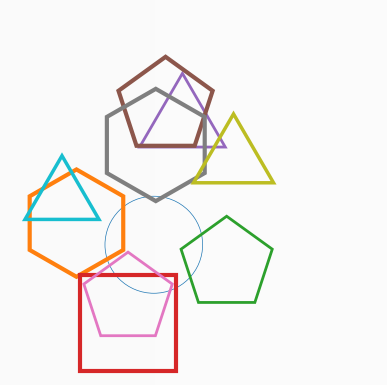[{"shape": "circle", "thickness": 0.5, "radius": 0.63, "center": [0.397, 0.364]}, {"shape": "hexagon", "thickness": 3, "radius": 0.7, "center": [0.197, 0.42]}, {"shape": "pentagon", "thickness": 2, "radius": 0.62, "center": [0.585, 0.315]}, {"shape": "square", "thickness": 3, "radius": 0.62, "center": [0.33, 0.16]}, {"shape": "triangle", "thickness": 2, "radius": 0.64, "center": [0.471, 0.682]}, {"shape": "pentagon", "thickness": 3, "radius": 0.64, "center": [0.427, 0.725]}, {"shape": "pentagon", "thickness": 2, "radius": 0.6, "center": [0.33, 0.225]}, {"shape": "hexagon", "thickness": 3, "radius": 0.73, "center": [0.402, 0.623]}, {"shape": "triangle", "thickness": 2.5, "radius": 0.6, "center": [0.603, 0.585]}, {"shape": "triangle", "thickness": 2.5, "radius": 0.55, "center": [0.16, 0.485]}]